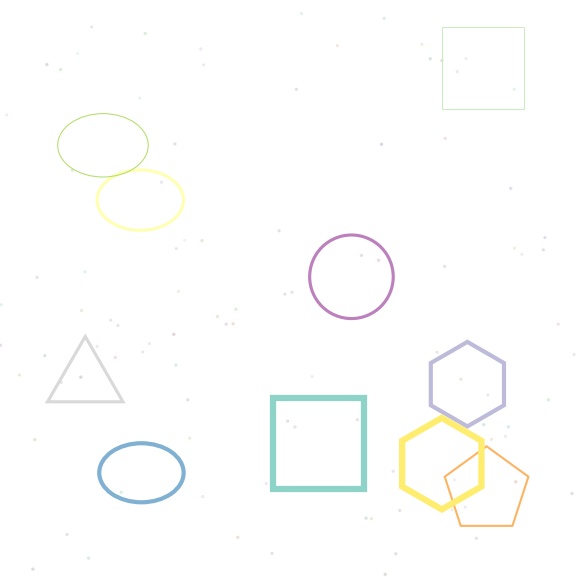[{"shape": "square", "thickness": 3, "radius": 0.39, "center": [0.552, 0.232]}, {"shape": "oval", "thickness": 1.5, "radius": 0.37, "center": [0.243, 0.653]}, {"shape": "hexagon", "thickness": 2, "radius": 0.37, "center": [0.809, 0.334]}, {"shape": "oval", "thickness": 2, "radius": 0.37, "center": [0.245, 0.18]}, {"shape": "pentagon", "thickness": 1, "radius": 0.38, "center": [0.843, 0.15]}, {"shape": "oval", "thickness": 0.5, "radius": 0.39, "center": [0.178, 0.748]}, {"shape": "triangle", "thickness": 1.5, "radius": 0.38, "center": [0.148, 0.341]}, {"shape": "circle", "thickness": 1.5, "radius": 0.36, "center": [0.609, 0.52]}, {"shape": "square", "thickness": 0.5, "radius": 0.36, "center": [0.836, 0.881]}, {"shape": "hexagon", "thickness": 3, "radius": 0.4, "center": [0.765, 0.196]}]